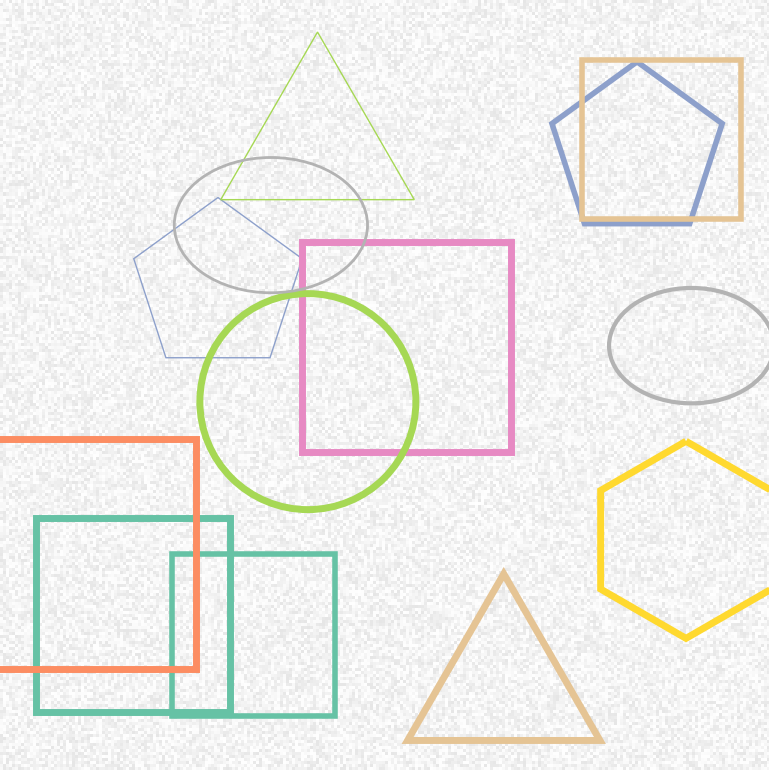[{"shape": "square", "thickness": 2, "radius": 0.53, "center": [0.329, 0.175]}, {"shape": "square", "thickness": 2.5, "radius": 0.63, "center": [0.172, 0.202]}, {"shape": "square", "thickness": 2.5, "radius": 0.75, "center": [0.105, 0.28]}, {"shape": "pentagon", "thickness": 2, "radius": 0.58, "center": [0.827, 0.804]}, {"shape": "pentagon", "thickness": 0.5, "radius": 0.58, "center": [0.283, 0.628]}, {"shape": "square", "thickness": 2.5, "radius": 0.68, "center": [0.528, 0.549]}, {"shape": "circle", "thickness": 2.5, "radius": 0.7, "center": [0.4, 0.478]}, {"shape": "triangle", "thickness": 0.5, "radius": 0.73, "center": [0.412, 0.813]}, {"shape": "hexagon", "thickness": 2.5, "radius": 0.64, "center": [0.891, 0.299]}, {"shape": "square", "thickness": 2, "radius": 0.52, "center": [0.859, 0.819]}, {"shape": "triangle", "thickness": 2.5, "radius": 0.72, "center": [0.654, 0.11]}, {"shape": "oval", "thickness": 1, "radius": 0.63, "center": [0.352, 0.708]}, {"shape": "oval", "thickness": 1.5, "radius": 0.54, "center": [0.898, 0.551]}]